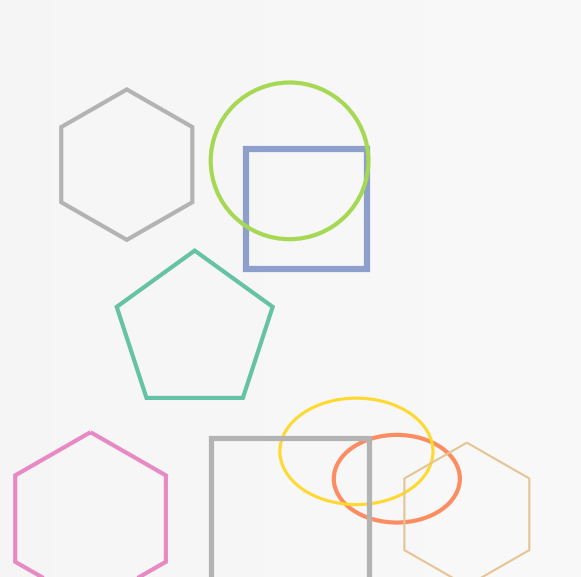[{"shape": "pentagon", "thickness": 2, "radius": 0.71, "center": [0.335, 0.424]}, {"shape": "oval", "thickness": 2, "radius": 0.54, "center": [0.683, 0.17]}, {"shape": "square", "thickness": 3, "radius": 0.52, "center": [0.528, 0.638]}, {"shape": "hexagon", "thickness": 2, "radius": 0.75, "center": [0.156, 0.101]}, {"shape": "circle", "thickness": 2, "radius": 0.68, "center": [0.498, 0.721]}, {"shape": "oval", "thickness": 1.5, "radius": 0.66, "center": [0.613, 0.218]}, {"shape": "hexagon", "thickness": 1, "radius": 0.62, "center": [0.803, 0.109]}, {"shape": "square", "thickness": 2.5, "radius": 0.68, "center": [0.499, 0.105]}, {"shape": "hexagon", "thickness": 2, "radius": 0.65, "center": [0.218, 0.714]}]